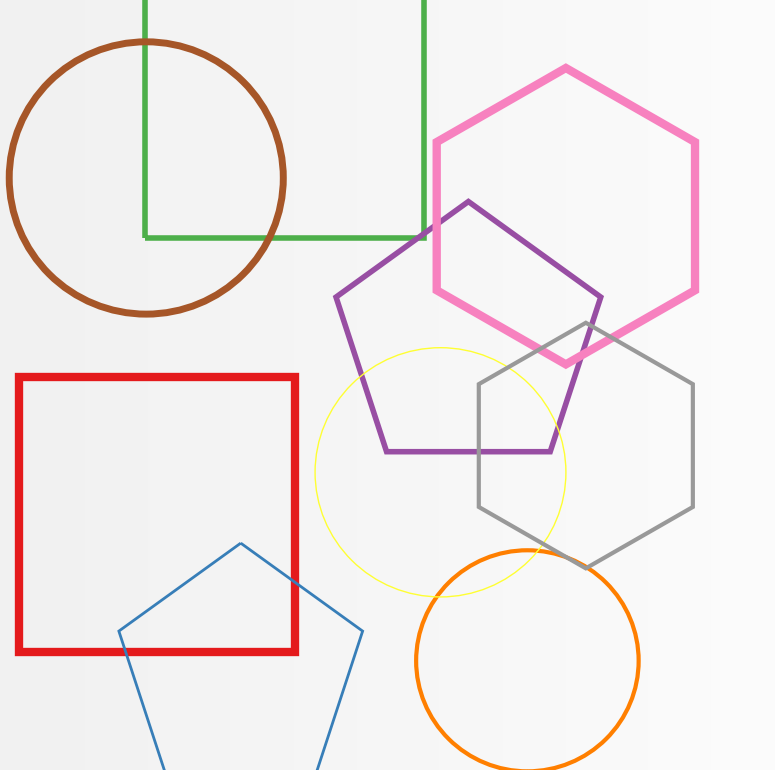[{"shape": "square", "thickness": 3, "radius": 0.89, "center": [0.203, 0.332]}, {"shape": "pentagon", "thickness": 1, "radius": 0.83, "center": [0.311, 0.129]}, {"shape": "square", "thickness": 2, "radius": 0.9, "center": [0.367, 0.872]}, {"shape": "pentagon", "thickness": 2, "radius": 0.9, "center": [0.604, 0.559]}, {"shape": "circle", "thickness": 1.5, "radius": 0.72, "center": [0.681, 0.142]}, {"shape": "circle", "thickness": 0.5, "radius": 0.81, "center": [0.568, 0.387]}, {"shape": "circle", "thickness": 2.5, "radius": 0.88, "center": [0.189, 0.769]}, {"shape": "hexagon", "thickness": 3, "radius": 0.96, "center": [0.73, 0.719]}, {"shape": "hexagon", "thickness": 1.5, "radius": 0.8, "center": [0.756, 0.421]}]